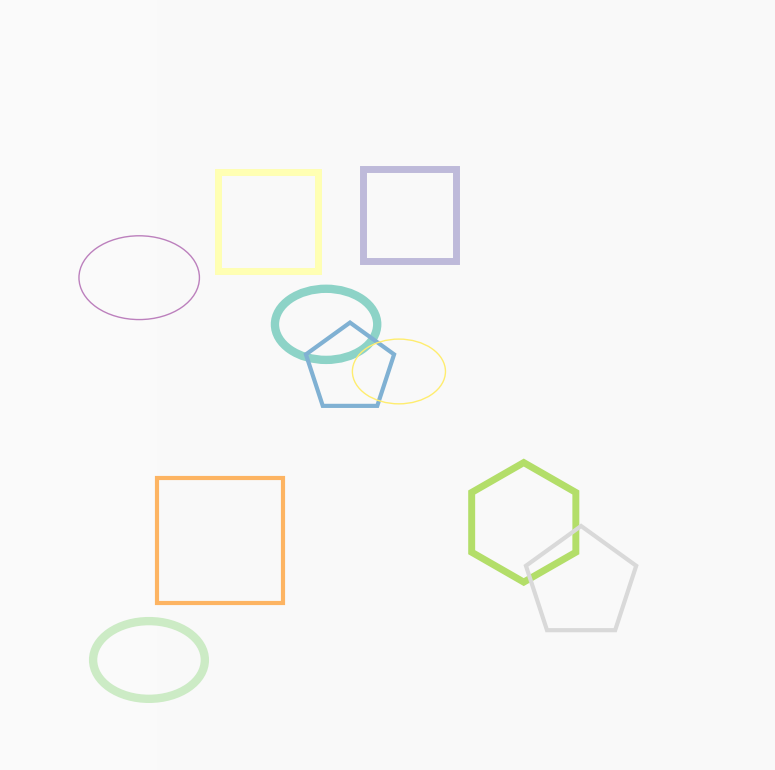[{"shape": "oval", "thickness": 3, "radius": 0.33, "center": [0.421, 0.579]}, {"shape": "square", "thickness": 2.5, "radius": 0.32, "center": [0.346, 0.712]}, {"shape": "square", "thickness": 2.5, "radius": 0.3, "center": [0.528, 0.72]}, {"shape": "pentagon", "thickness": 1.5, "radius": 0.3, "center": [0.452, 0.521]}, {"shape": "square", "thickness": 1.5, "radius": 0.41, "center": [0.284, 0.298]}, {"shape": "hexagon", "thickness": 2.5, "radius": 0.39, "center": [0.676, 0.322]}, {"shape": "pentagon", "thickness": 1.5, "radius": 0.37, "center": [0.75, 0.242]}, {"shape": "oval", "thickness": 0.5, "radius": 0.39, "center": [0.18, 0.639]}, {"shape": "oval", "thickness": 3, "radius": 0.36, "center": [0.192, 0.143]}, {"shape": "oval", "thickness": 0.5, "radius": 0.3, "center": [0.515, 0.518]}]